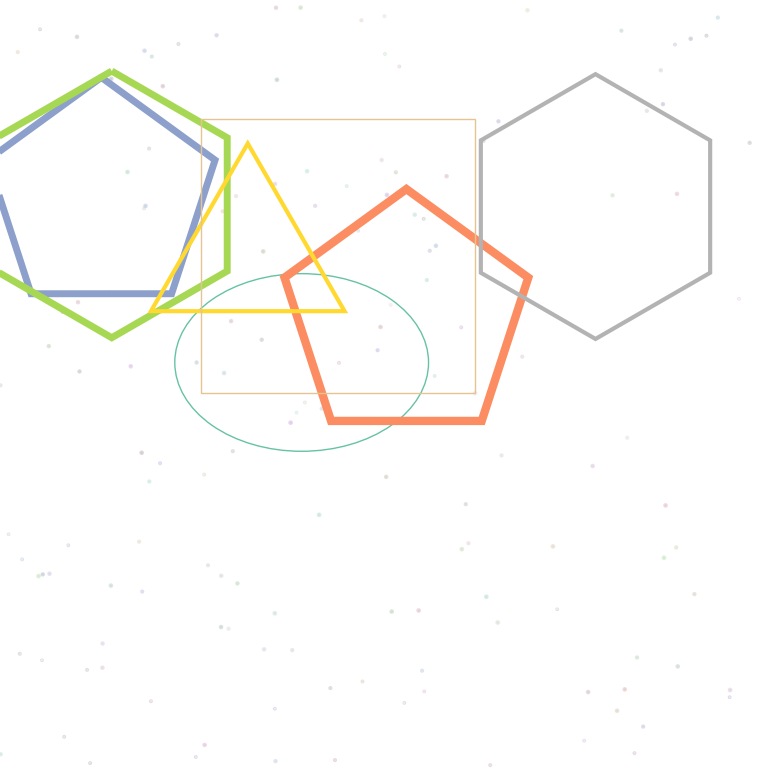[{"shape": "oval", "thickness": 0.5, "radius": 0.82, "center": [0.392, 0.529]}, {"shape": "pentagon", "thickness": 3, "radius": 0.83, "center": [0.528, 0.588]}, {"shape": "pentagon", "thickness": 2.5, "radius": 0.78, "center": [0.132, 0.744]}, {"shape": "hexagon", "thickness": 2.5, "radius": 0.87, "center": [0.145, 0.735]}, {"shape": "triangle", "thickness": 1.5, "radius": 0.73, "center": [0.322, 0.668]}, {"shape": "square", "thickness": 0.5, "radius": 0.89, "center": [0.439, 0.667]}, {"shape": "hexagon", "thickness": 1.5, "radius": 0.86, "center": [0.773, 0.732]}]